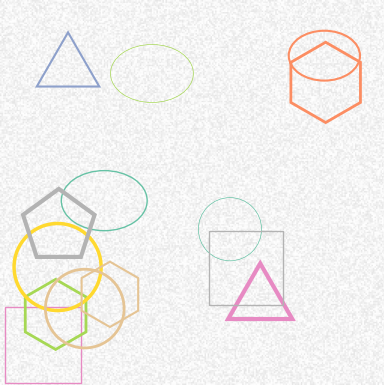[{"shape": "circle", "thickness": 0.5, "radius": 0.41, "center": [0.597, 0.405]}, {"shape": "oval", "thickness": 1, "radius": 0.56, "center": [0.271, 0.479]}, {"shape": "oval", "thickness": 1.5, "radius": 0.46, "center": [0.842, 0.855]}, {"shape": "hexagon", "thickness": 2, "radius": 0.52, "center": [0.846, 0.786]}, {"shape": "triangle", "thickness": 1.5, "radius": 0.47, "center": [0.177, 0.822]}, {"shape": "square", "thickness": 1, "radius": 0.49, "center": [0.112, 0.104]}, {"shape": "triangle", "thickness": 3, "radius": 0.48, "center": [0.676, 0.219]}, {"shape": "hexagon", "thickness": 2, "radius": 0.46, "center": [0.144, 0.183]}, {"shape": "oval", "thickness": 0.5, "radius": 0.54, "center": [0.395, 0.809]}, {"shape": "circle", "thickness": 2.5, "radius": 0.57, "center": [0.15, 0.306]}, {"shape": "hexagon", "thickness": 1.5, "radius": 0.42, "center": [0.285, 0.235]}, {"shape": "circle", "thickness": 2, "radius": 0.51, "center": [0.22, 0.198]}, {"shape": "pentagon", "thickness": 3, "radius": 0.49, "center": [0.153, 0.412]}, {"shape": "square", "thickness": 1, "radius": 0.48, "center": [0.638, 0.304]}]